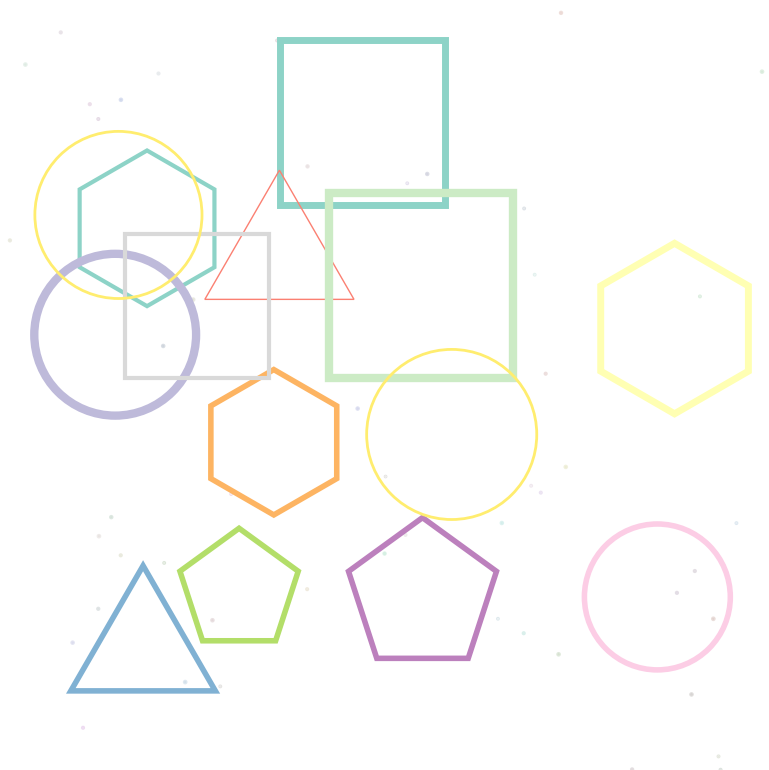[{"shape": "hexagon", "thickness": 1.5, "radius": 0.51, "center": [0.191, 0.703]}, {"shape": "square", "thickness": 2.5, "radius": 0.54, "center": [0.47, 0.84]}, {"shape": "hexagon", "thickness": 2.5, "radius": 0.55, "center": [0.876, 0.573]}, {"shape": "circle", "thickness": 3, "radius": 0.53, "center": [0.15, 0.565]}, {"shape": "triangle", "thickness": 0.5, "radius": 0.56, "center": [0.363, 0.667]}, {"shape": "triangle", "thickness": 2, "radius": 0.54, "center": [0.186, 0.157]}, {"shape": "hexagon", "thickness": 2, "radius": 0.47, "center": [0.356, 0.426]}, {"shape": "pentagon", "thickness": 2, "radius": 0.4, "center": [0.31, 0.233]}, {"shape": "circle", "thickness": 2, "radius": 0.47, "center": [0.854, 0.225]}, {"shape": "square", "thickness": 1.5, "radius": 0.47, "center": [0.256, 0.603]}, {"shape": "pentagon", "thickness": 2, "radius": 0.51, "center": [0.549, 0.227]}, {"shape": "square", "thickness": 3, "radius": 0.6, "center": [0.547, 0.629]}, {"shape": "circle", "thickness": 1, "radius": 0.55, "center": [0.587, 0.436]}, {"shape": "circle", "thickness": 1, "radius": 0.54, "center": [0.154, 0.721]}]